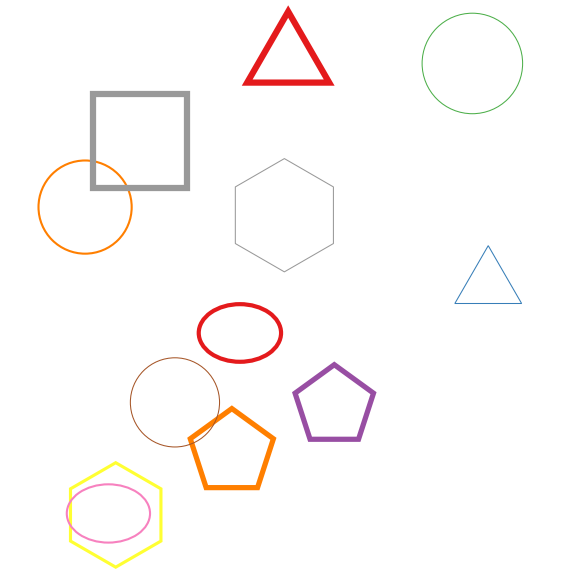[{"shape": "oval", "thickness": 2, "radius": 0.36, "center": [0.415, 0.423]}, {"shape": "triangle", "thickness": 3, "radius": 0.41, "center": [0.499, 0.897]}, {"shape": "triangle", "thickness": 0.5, "radius": 0.33, "center": [0.845, 0.507]}, {"shape": "circle", "thickness": 0.5, "radius": 0.44, "center": [0.818, 0.889]}, {"shape": "pentagon", "thickness": 2.5, "radius": 0.36, "center": [0.579, 0.296]}, {"shape": "circle", "thickness": 1, "radius": 0.4, "center": [0.147, 0.641]}, {"shape": "pentagon", "thickness": 2.5, "radius": 0.38, "center": [0.401, 0.216]}, {"shape": "hexagon", "thickness": 1.5, "radius": 0.45, "center": [0.2, 0.107]}, {"shape": "circle", "thickness": 0.5, "radius": 0.39, "center": [0.303, 0.302]}, {"shape": "oval", "thickness": 1, "radius": 0.36, "center": [0.188, 0.11]}, {"shape": "hexagon", "thickness": 0.5, "radius": 0.49, "center": [0.492, 0.626]}, {"shape": "square", "thickness": 3, "radius": 0.41, "center": [0.242, 0.755]}]